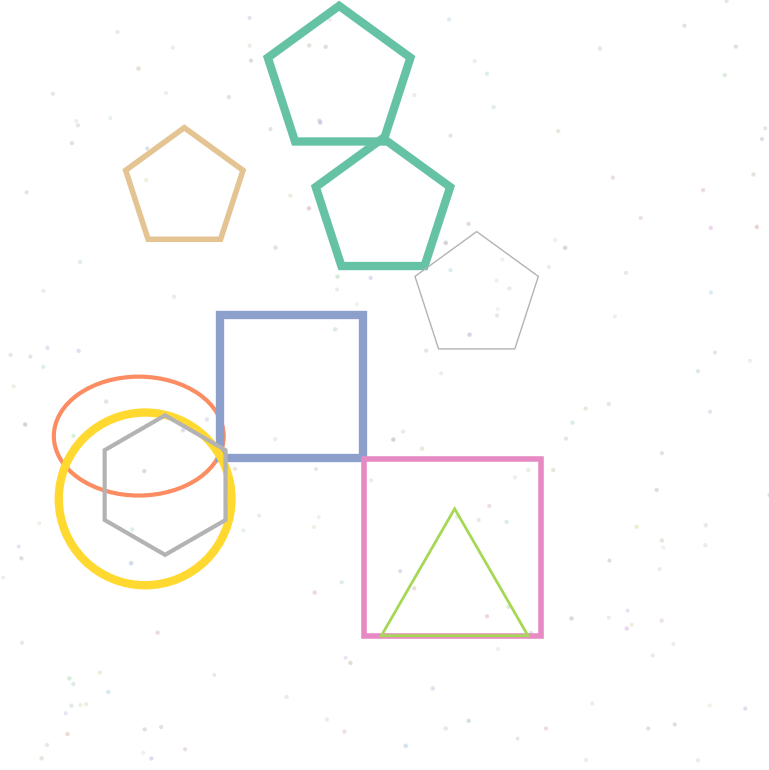[{"shape": "pentagon", "thickness": 3, "radius": 0.46, "center": [0.497, 0.729]}, {"shape": "pentagon", "thickness": 3, "radius": 0.49, "center": [0.44, 0.895]}, {"shape": "oval", "thickness": 1.5, "radius": 0.55, "center": [0.18, 0.434]}, {"shape": "square", "thickness": 3, "radius": 0.46, "center": [0.378, 0.498]}, {"shape": "square", "thickness": 2, "radius": 0.57, "center": [0.587, 0.288]}, {"shape": "triangle", "thickness": 1, "radius": 0.55, "center": [0.59, 0.229]}, {"shape": "circle", "thickness": 3, "radius": 0.56, "center": [0.188, 0.352]}, {"shape": "pentagon", "thickness": 2, "radius": 0.4, "center": [0.239, 0.754]}, {"shape": "pentagon", "thickness": 0.5, "radius": 0.42, "center": [0.619, 0.615]}, {"shape": "hexagon", "thickness": 1.5, "radius": 0.45, "center": [0.214, 0.37]}]